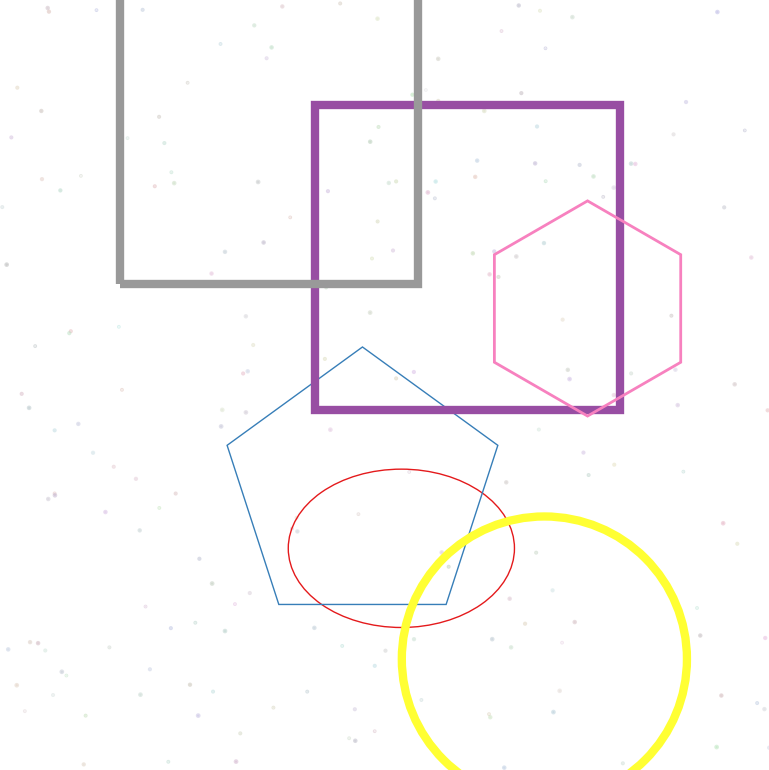[{"shape": "oval", "thickness": 0.5, "radius": 0.73, "center": [0.521, 0.288]}, {"shape": "pentagon", "thickness": 0.5, "radius": 0.92, "center": [0.471, 0.365]}, {"shape": "square", "thickness": 3, "radius": 0.99, "center": [0.607, 0.666]}, {"shape": "circle", "thickness": 3, "radius": 0.93, "center": [0.707, 0.144]}, {"shape": "hexagon", "thickness": 1, "radius": 0.7, "center": [0.763, 0.599]}, {"shape": "square", "thickness": 3, "radius": 0.97, "center": [0.35, 0.824]}]